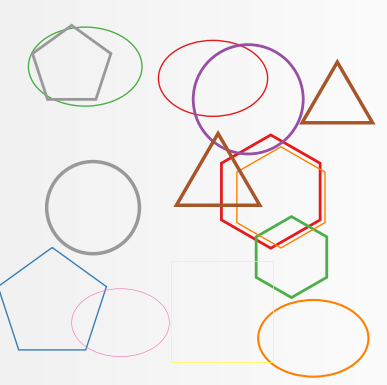[{"shape": "oval", "thickness": 1, "radius": 0.7, "center": [0.55, 0.796]}, {"shape": "hexagon", "thickness": 2, "radius": 0.74, "center": [0.699, 0.502]}, {"shape": "pentagon", "thickness": 1, "radius": 0.74, "center": [0.135, 0.21]}, {"shape": "oval", "thickness": 1, "radius": 0.73, "center": [0.22, 0.827]}, {"shape": "hexagon", "thickness": 2, "radius": 0.53, "center": [0.752, 0.332]}, {"shape": "circle", "thickness": 2, "radius": 0.71, "center": [0.641, 0.742]}, {"shape": "hexagon", "thickness": 1, "radius": 0.66, "center": [0.725, 0.487]}, {"shape": "oval", "thickness": 1.5, "radius": 0.71, "center": [0.809, 0.121]}, {"shape": "square", "thickness": 0.5, "radius": 0.66, "center": [0.573, 0.191]}, {"shape": "triangle", "thickness": 2.5, "radius": 0.53, "center": [0.871, 0.734]}, {"shape": "triangle", "thickness": 2.5, "radius": 0.62, "center": [0.563, 0.529]}, {"shape": "oval", "thickness": 0.5, "radius": 0.63, "center": [0.311, 0.162]}, {"shape": "circle", "thickness": 2.5, "radius": 0.6, "center": [0.24, 0.461]}, {"shape": "pentagon", "thickness": 2, "radius": 0.53, "center": [0.185, 0.828]}]